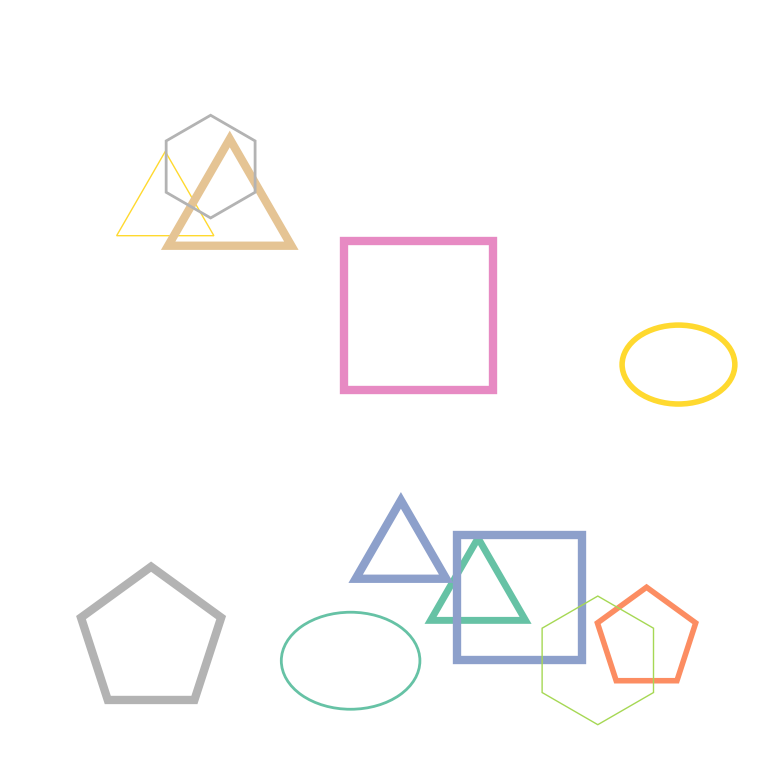[{"shape": "oval", "thickness": 1, "radius": 0.45, "center": [0.455, 0.142]}, {"shape": "triangle", "thickness": 2.5, "radius": 0.36, "center": [0.621, 0.23]}, {"shape": "pentagon", "thickness": 2, "radius": 0.34, "center": [0.84, 0.17]}, {"shape": "square", "thickness": 3, "radius": 0.41, "center": [0.675, 0.224]}, {"shape": "triangle", "thickness": 3, "radius": 0.34, "center": [0.521, 0.282]}, {"shape": "square", "thickness": 3, "radius": 0.48, "center": [0.543, 0.59]}, {"shape": "hexagon", "thickness": 0.5, "radius": 0.42, "center": [0.776, 0.142]}, {"shape": "triangle", "thickness": 0.5, "radius": 0.36, "center": [0.215, 0.73]}, {"shape": "oval", "thickness": 2, "radius": 0.37, "center": [0.881, 0.527]}, {"shape": "triangle", "thickness": 3, "radius": 0.46, "center": [0.298, 0.727]}, {"shape": "pentagon", "thickness": 3, "radius": 0.48, "center": [0.196, 0.168]}, {"shape": "hexagon", "thickness": 1, "radius": 0.33, "center": [0.274, 0.784]}]